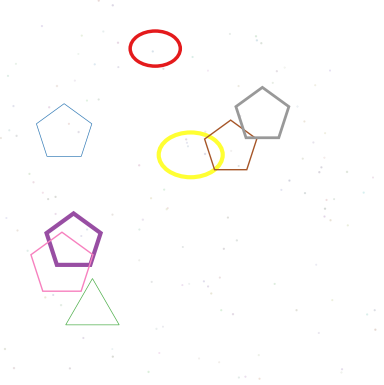[{"shape": "oval", "thickness": 2.5, "radius": 0.33, "center": [0.403, 0.874]}, {"shape": "pentagon", "thickness": 0.5, "radius": 0.38, "center": [0.167, 0.655]}, {"shape": "triangle", "thickness": 0.5, "radius": 0.4, "center": [0.24, 0.196]}, {"shape": "pentagon", "thickness": 3, "radius": 0.37, "center": [0.191, 0.372]}, {"shape": "oval", "thickness": 3, "radius": 0.42, "center": [0.495, 0.598]}, {"shape": "pentagon", "thickness": 1, "radius": 0.36, "center": [0.599, 0.617]}, {"shape": "pentagon", "thickness": 1, "radius": 0.42, "center": [0.161, 0.312]}, {"shape": "pentagon", "thickness": 2, "radius": 0.36, "center": [0.682, 0.701]}]